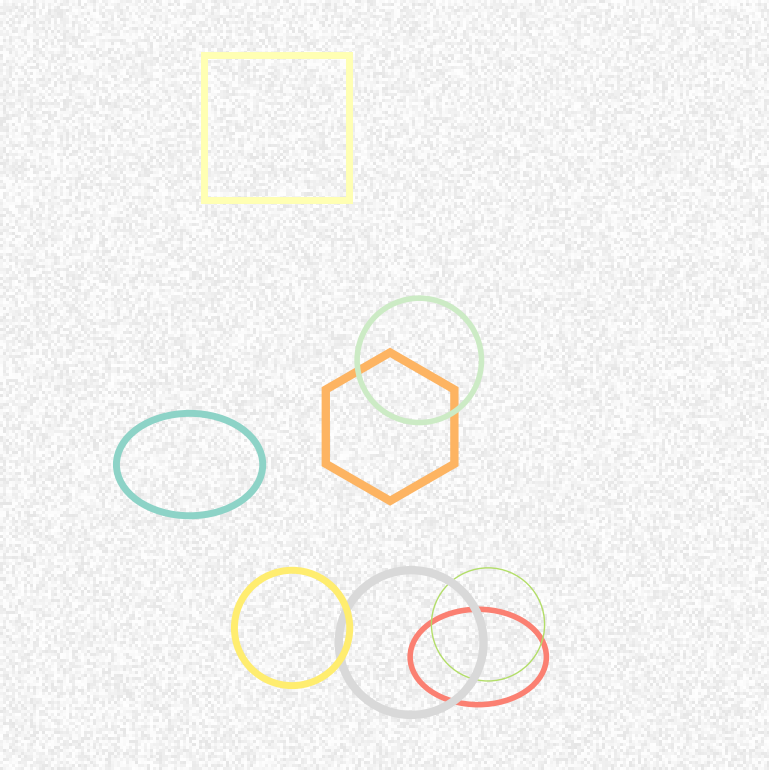[{"shape": "oval", "thickness": 2.5, "radius": 0.48, "center": [0.246, 0.397]}, {"shape": "square", "thickness": 2.5, "radius": 0.47, "center": [0.36, 0.835]}, {"shape": "oval", "thickness": 2, "radius": 0.44, "center": [0.621, 0.147]}, {"shape": "hexagon", "thickness": 3, "radius": 0.48, "center": [0.507, 0.446]}, {"shape": "circle", "thickness": 0.5, "radius": 0.37, "center": [0.634, 0.189]}, {"shape": "circle", "thickness": 3, "radius": 0.47, "center": [0.534, 0.166]}, {"shape": "circle", "thickness": 2, "radius": 0.4, "center": [0.545, 0.532]}, {"shape": "circle", "thickness": 2.5, "radius": 0.37, "center": [0.379, 0.184]}]